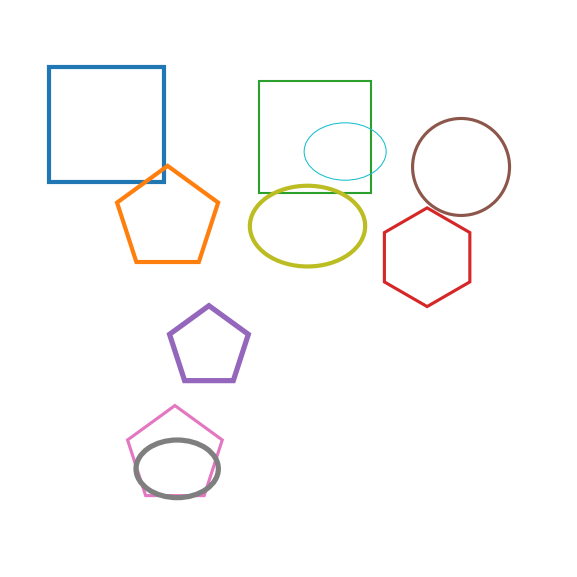[{"shape": "square", "thickness": 2, "radius": 0.5, "center": [0.185, 0.784]}, {"shape": "pentagon", "thickness": 2, "radius": 0.46, "center": [0.29, 0.62]}, {"shape": "square", "thickness": 1, "radius": 0.48, "center": [0.545, 0.761]}, {"shape": "hexagon", "thickness": 1.5, "radius": 0.43, "center": [0.74, 0.554]}, {"shape": "pentagon", "thickness": 2.5, "radius": 0.36, "center": [0.362, 0.398]}, {"shape": "circle", "thickness": 1.5, "radius": 0.42, "center": [0.798, 0.71]}, {"shape": "pentagon", "thickness": 1.5, "radius": 0.43, "center": [0.303, 0.211]}, {"shape": "oval", "thickness": 2.5, "radius": 0.36, "center": [0.307, 0.187]}, {"shape": "oval", "thickness": 2, "radius": 0.5, "center": [0.532, 0.608]}, {"shape": "oval", "thickness": 0.5, "radius": 0.36, "center": [0.598, 0.737]}]